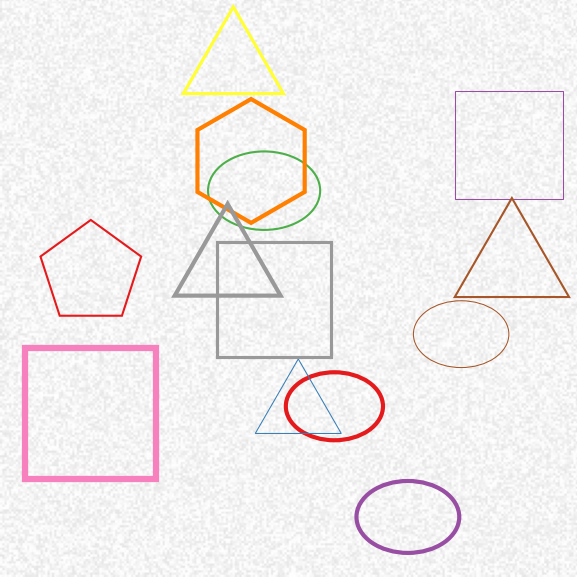[{"shape": "oval", "thickness": 2, "radius": 0.42, "center": [0.579, 0.296]}, {"shape": "pentagon", "thickness": 1, "radius": 0.46, "center": [0.157, 0.527]}, {"shape": "triangle", "thickness": 0.5, "radius": 0.43, "center": [0.516, 0.292]}, {"shape": "oval", "thickness": 1, "radius": 0.49, "center": [0.457, 0.669]}, {"shape": "oval", "thickness": 2, "radius": 0.44, "center": [0.706, 0.104]}, {"shape": "square", "thickness": 0.5, "radius": 0.47, "center": [0.882, 0.748]}, {"shape": "hexagon", "thickness": 2, "radius": 0.54, "center": [0.435, 0.72]}, {"shape": "triangle", "thickness": 1.5, "radius": 0.5, "center": [0.404, 0.887]}, {"shape": "oval", "thickness": 0.5, "radius": 0.41, "center": [0.799, 0.42]}, {"shape": "triangle", "thickness": 1, "radius": 0.57, "center": [0.886, 0.542]}, {"shape": "square", "thickness": 3, "radius": 0.57, "center": [0.157, 0.283]}, {"shape": "square", "thickness": 1.5, "radius": 0.49, "center": [0.475, 0.481]}, {"shape": "triangle", "thickness": 2, "radius": 0.53, "center": [0.394, 0.54]}]